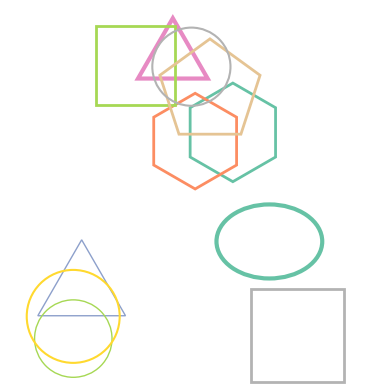[{"shape": "hexagon", "thickness": 2, "radius": 0.64, "center": [0.605, 0.656]}, {"shape": "oval", "thickness": 3, "radius": 0.69, "center": [0.7, 0.373]}, {"shape": "hexagon", "thickness": 2, "radius": 0.62, "center": [0.507, 0.633]}, {"shape": "triangle", "thickness": 1, "radius": 0.66, "center": [0.212, 0.246]}, {"shape": "triangle", "thickness": 3, "radius": 0.52, "center": [0.449, 0.848]}, {"shape": "square", "thickness": 2, "radius": 0.51, "center": [0.352, 0.83]}, {"shape": "circle", "thickness": 1, "radius": 0.5, "center": [0.19, 0.121]}, {"shape": "circle", "thickness": 1.5, "radius": 0.6, "center": [0.19, 0.178]}, {"shape": "pentagon", "thickness": 2, "radius": 0.68, "center": [0.545, 0.762]}, {"shape": "square", "thickness": 2, "radius": 0.6, "center": [0.772, 0.129]}, {"shape": "circle", "thickness": 1.5, "radius": 0.51, "center": [0.497, 0.827]}]